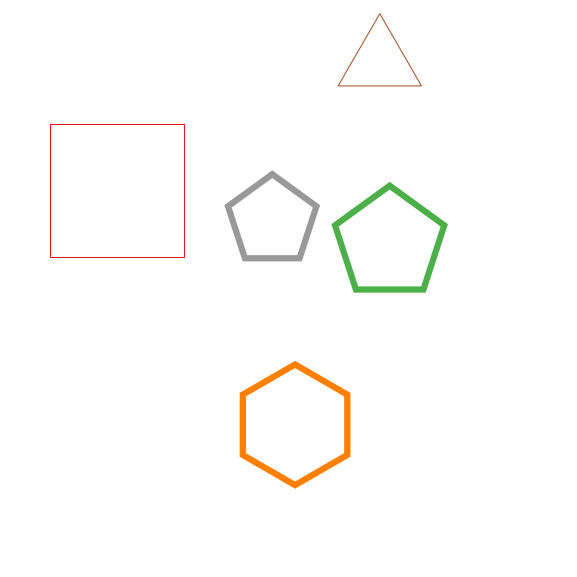[{"shape": "square", "thickness": 0.5, "radius": 0.58, "center": [0.202, 0.669]}, {"shape": "pentagon", "thickness": 3, "radius": 0.5, "center": [0.675, 0.578]}, {"shape": "hexagon", "thickness": 3, "radius": 0.52, "center": [0.511, 0.264]}, {"shape": "triangle", "thickness": 0.5, "radius": 0.42, "center": [0.658, 0.892]}, {"shape": "pentagon", "thickness": 3, "radius": 0.4, "center": [0.471, 0.617]}]